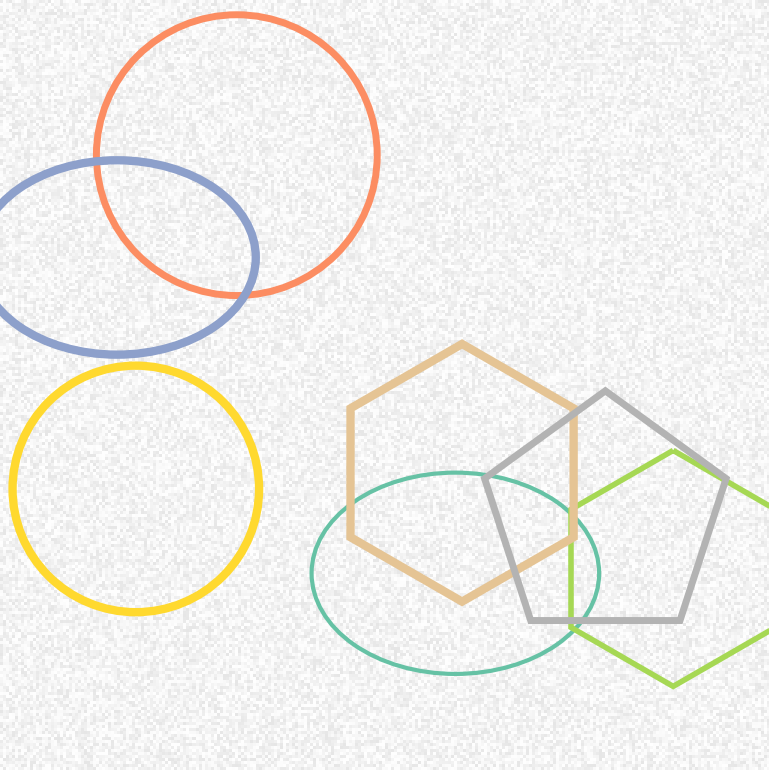[{"shape": "oval", "thickness": 1.5, "radius": 0.93, "center": [0.591, 0.255]}, {"shape": "circle", "thickness": 2.5, "radius": 0.91, "center": [0.308, 0.799]}, {"shape": "oval", "thickness": 3, "radius": 0.9, "center": [0.152, 0.666]}, {"shape": "hexagon", "thickness": 2, "radius": 0.77, "center": [0.874, 0.262]}, {"shape": "circle", "thickness": 3, "radius": 0.8, "center": [0.176, 0.365]}, {"shape": "hexagon", "thickness": 3, "radius": 0.84, "center": [0.6, 0.386]}, {"shape": "pentagon", "thickness": 2.5, "radius": 0.82, "center": [0.786, 0.328]}]